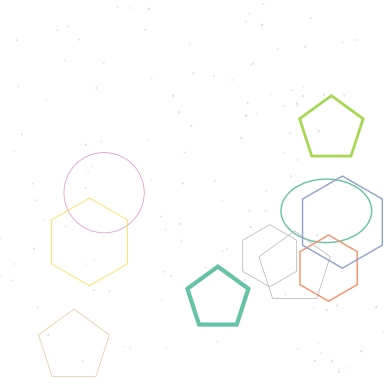[{"shape": "pentagon", "thickness": 3, "radius": 0.42, "center": [0.566, 0.224]}, {"shape": "oval", "thickness": 1, "radius": 0.59, "center": [0.848, 0.452]}, {"shape": "hexagon", "thickness": 1, "radius": 0.43, "center": [0.853, 0.304]}, {"shape": "hexagon", "thickness": 1, "radius": 0.6, "center": [0.889, 0.423]}, {"shape": "circle", "thickness": 0.5, "radius": 0.52, "center": [0.27, 0.5]}, {"shape": "pentagon", "thickness": 2, "radius": 0.43, "center": [0.861, 0.665]}, {"shape": "hexagon", "thickness": 0.5, "radius": 0.57, "center": [0.232, 0.372]}, {"shape": "pentagon", "thickness": 0.5, "radius": 0.48, "center": [0.192, 0.1]}, {"shape": "pentagon", "thickness": 0.5, "radius": 0.49, "center": [0.765, 0.303]}, {"shape": "hexagon", "thickness": 0.5, "radius": 0.4, "center": [0.701, 0.336]}]